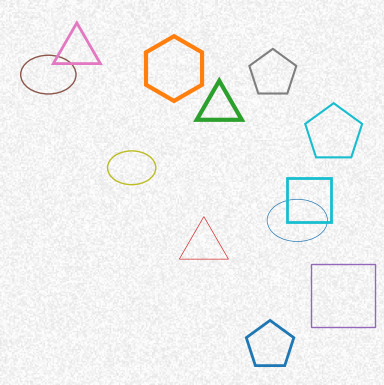[{"shape": "pentagon", "thickness": 2, "radius": 0.32, "center": [0.701, 0.103]}, {"shape": "oval", "thickness": 0.5, "radius": 0.39, "center": [0.772, 0.428]}, {"shape": "hexagon", "thickness": 3, "radius": 0.42, "center": [0.452, 0.822]}, {"shape": "triangle", "thickness": 3, "radius": 0.34, "center": [0.57, 0.723]}, {"shape": "triangle", "thickness": 0.5, "radius": 0.37, "center": [0.53, 0.364]}, {"shape": "square", "thickness": 1, "radius": 0.41, "center": [0.89, 0.233]}, {"shape": "oval", "thickness": 1, "radius": 0.36, "center": [0.126, 0.806]}, {"shape": "triangle", "thickness": 2, "radius": 0.35, "center": [0.2, 0.87]}, {"shape": "pentagon", "thickness": 1.5, "radius": 0.32, "center": [0.709, 0.809]}, {"shape": "oval", "thickness": 1, "radius": 0.31, "center": [0.342, 0.564]}, {"shape": "pentagon", "thickness": 1.5, "radius": 0.39, "center": [0.867, 0.654]}, {"shape": "square", "thickness": 2, "radius": 0.29, "center": [0.803, 0.481]}]